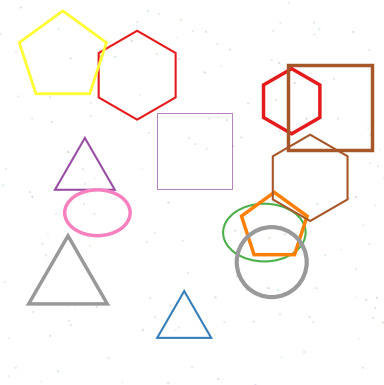[{"shape": "hexagon", "thickness": 2.5, "radius": 0.42, "center": [0.758, 0.737]}, {"shape": "hexagon", "thickness": 1.5, "radius": 0.58, "center": [0.356, 0.805]}, {"shape": "triangle", "thickness": 1.5, "radius": 0.41, "center": [0.478, 0.163]}, {"shape": "oval", "thickness": 1.5, "radius": 0.54, "center": [0.687, 0.396]}, {"shape": "square", "thickness": 0.5, "radius": 0.49, "center": [0.505, 0.608]}, {"shape": "triangle", "thickness": 1.5, "radius": 0.45, "center": [0.22, 0.552]}, {"shape": "pentagon", "thickness": 2.5, "radius": 0.45, "center": [0.712, 0.411]}, {"shape": "pentagon", "thickness": 2, "radius": 0.59, "center": [0.163, 0.853]}, {"shape": "square", "thickness": 2.5, "radius": 0.55, "center": [0.857, 0.721]}, {"shape": "hexagon", "thickness": 1.5, "radius": 0.56, "center": [0.806, 0.538]}, {"shape": "oval", "thickness": 2.5, "radius": 0.42, "center": [0.253, 0.447]}, {"shape": "circle", "thickness": 3, "radius": 0.45, "center": [0.706, 0.319]}, {"shape": "triangle", "thickness": 2.5, "radius": 0.59, "center": [0.177, 0.27]}]